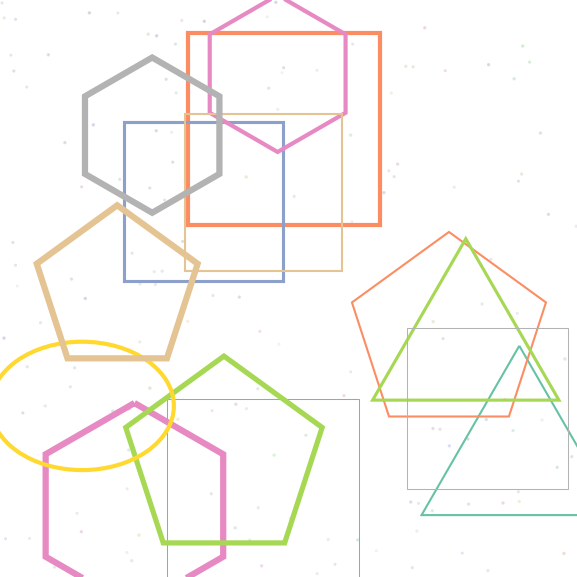[{"shape": "triangle", "thickness": 1, "radius": 0.98, "center": [0.899, 0.205]}, {"shape": "square", "thickness": 0.5, "radius": 0.83, "center": [0.455, 0.142]}, {"shape": "square", "thickness": 2, "radius": 0.83, "center": [0.492, 0.776]}, {"shape": "pentagon", "thickness": 1, "radius": 0.88, "center": [0.777, 0.421]}, {"shape": "square", "thickness": 1.5, "radius": 0.69, "center": [0.353, 0.65]}, {"shape": "hexagon", "thickness": 3, "radius": 0.89, "center": [0.233, 0.124]}, {"shape": "hexagon", "thickness": 2, "radius": 0.68, "center": [0.481, 0.872]}, {"shape": "pentagon", "thickness": 2.5, "radius": 0.89, "center": [0.388, 0.204]}, {"shape": "triangle", "thickness": 1.5, "radius": 0.93, "center": [0.807, 0.399]}, {"shape": "oval", "thickness": 2, "radius": 0.79, "center": [0.142, 0.296]}, {"shape": "pentagon", "thickness": 3, "radius": 0.73, "center": [0.203, 0.497]}, {"shape": "square", "thickness": 1, "radius": 0.68, "center": [0.456, 0.666]}, {"shape": "hexagon", "thickness": 3, "radius": 0.67, "center": [0.264, 0.765]}, {"shape": "square", "thickness": 0.5, "radius": 0.7, "center": [0.845, 0.291]}]